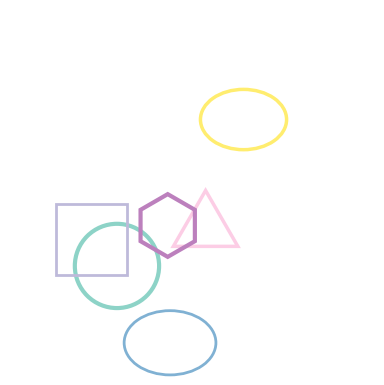[{"shape": "circle", "thickness": 3, "radius": 0.55, "center": [0.304, 0.309]}, {"shape": "square", "thickness": 2, "radius": 0.46, "center": [0.237, 0.378]}, {"shape": "oval", "thickness": 2, "radius": 0.6, "center": [0.442, 0.11]}, {"shape": "triangle", "thickness": 2.5, "radius": 0.48, "center": [0.534, 0.408]}, {"shape": "hexagon", "thickness": 3, "radius": 0.41, "center": [0.436, 0.414]}, {"shape": "oval", "thickness": 2.5, "radius": 0.56, "center": [0.633, 0.69]}]